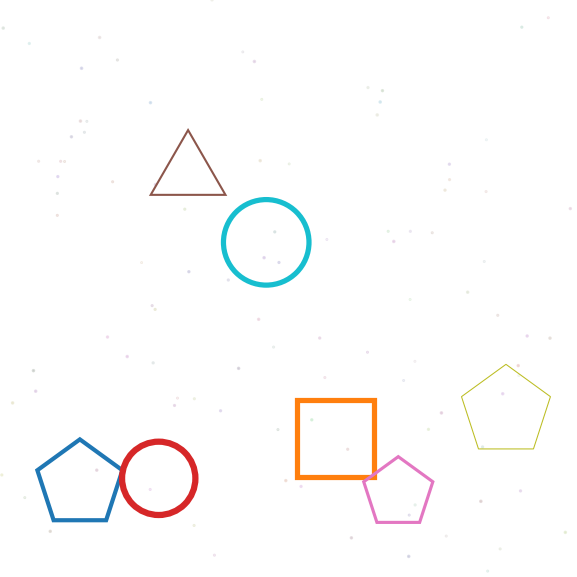[{"shape": "pentagon", "thickness": 2, "radius": 0.39, "center": [0.138, 0.161]}, {"shape": "square", "thickness": 2.5, "radius": 0.33, "center": [0.581, 0.24]}, {"shape": "circle", "thickness": 3, "radius": 0.32, "center": [0.275, 0.171]}, {"shape": "triangle", "thickness": 1, "radius": 0.37, "center": [0.326, 0.699]}, {"shape": "pentagon", "thickness": 1.5, "radius": 0.31, "center": [0.69, 0.145]}, {"shape": "pentagon", "thickness": 0.5, "radius": 0.4, "center": [0.876, 0.287]}, {"shape": "circle", "thickness": 2.5, "radius": 0.37, "center": [0.461, 0.579]}]